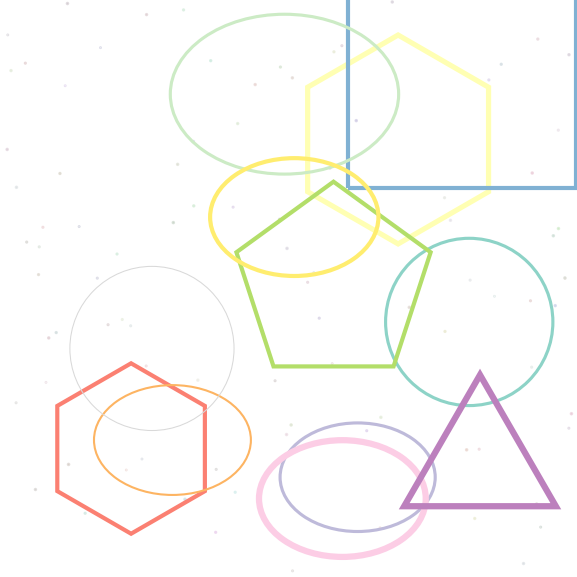[{"shape": "circle", "thickness": 1.5, "radius": 0.72, "center": [0.813, 0.442]}, {"shape": "hexagon", "thickness": 2.5, "radius": 0.9, "center": [0.689, 0.758]}, {"shape": "oval", "thickness": 1.5, "radius": 0.67, "center": [0.619, 0.173]}, {"shape": "hexagon", "thickness": 2, "radius": 0.74, "center": [0.227, 0.222]}, {"shape": "square", "thickness": 2, "radius": 0.98, "center": [0.8, 0.87]}, {"shape": "oval", "thickness": 1, "radius": 0.68, "center": [0.299, 0.237]}, {"shape": "pentagon", "thickness": 2, "radius": 0.88, "center": [0.578, 0.508]}, {"shape": "oval", "thickness": 3, "radius": 0.72, "center": [0.593, 0.136]}, {"shape": "circle", "thickness": 0.5, "radius": 0.71, "center": [0.263, 0.396]}, {"shape": "triangle", "thickness": 3, "radius": 0.76, "center": [0.831, 0.198]}, {"shape": "oval", "thickness": 1.5, "radius": 0.99, "center": [0.493, 0.836]}, {"shape": "oval", "thickness": 2, "radius": 0.73, "center": [0.51, 0.623]}]